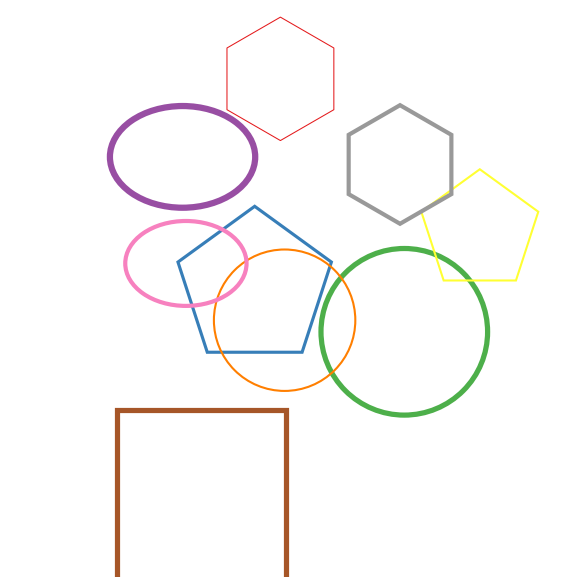[{"shape": "hexagon", "thickness": 0.5, "radius": 0.53, "center": [0.486, 0.863]}, {"shape": "pentagon", "thickness": 1.5, "radius": 0.7, "center": [0.441, 0.502]}, {"shape": "circle", "thickness": 2.5, "radius": 0.72, "center": [0.7, 0.425]}, {"shape": "oval", "thickness": 3, "radius": 0.63, "center": [0.316, 0.727]}, {"shape": "circle", "thickness": 1, "radius": 0.61, "center": [0.493, 0.445]}, {"shape": "pentagon", "thickness": 1, "radius": 0.53, "center": [0.831, 0.6]}, {"shape": "square", "thickness": 2.5, "radius": 0.73, "center": [0.349, 0.144]}, {"shape": "oval", "thickness": 2, "radius": 0.53, "center": [0.322, 0.543]}, {"shape": "hexagon", "thickness": 2, "radius": 0.51, "center": [0.693, 0.714]}]